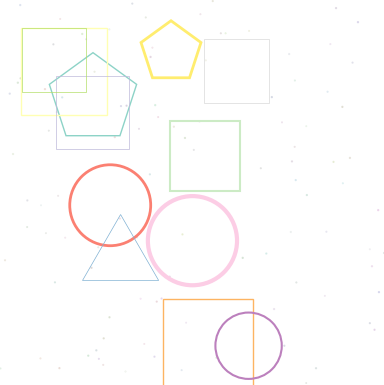[{"shape": "pentagon", "thickness": 1, "radius": 0.6, "center": [0.242, 0.744]}, {"shape": "square", "thickness": 1, "radius": 0.56, "center": [0.166, 0.815]}, {"shape": "square", "thickness": 0.5, "radius": 0.47, "center": [0.24, 0.709]}, {"shape": "circle", "thickness": 2, "radius": 0.53, "center": [0.286, 0.467]}, {"shape": "triangle", "thickness": 0.5, "radius": 0.57, "center": [0.313, 0.329]}, {"shape": "square", "thickness": 1, "radius": 0.58, "center": [0.54, 0.107]}, {"shape": "square", "thickness": 0.5, "radius": 0.41, "center": [0.141, 0.844]}, {"shape": "circle", "thickness": 3, "radius": 0.58, "center": [0.5, 0.375]}, {"shape": "square", "thickness": 0.5, "radius": 0.42, "center": [0.614, 0.816]}, {"shape": "circle", "thickness": 1.5, "radius": 0.43, "center": [0.646, 0.102]}, {"shape": "square", "thickness": 1.5, "radius": 0.46, "center": [0.533, 0.596]}, {"shape": "pentagon", "thickness": 2, "radius": 0.41, "center": [0.444, 0.864]}]